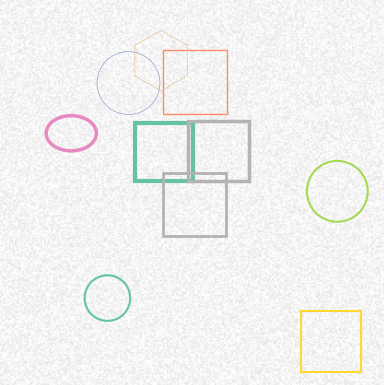[{"shape": "circle", "thickness": 1.5, "radius": 0.3, "center": [0.279, 0.226]}, {"shape": "square", "thickness": 3, "radius": 0.38, "center": [0.426, 0.606]}, {"shape": "square", "thickness": 1, "radius": 0.42, "center": [0.508, 0.788]}, {"shape": "circle", "thickness": 0.5, "radius": 0.41, "center": [0.334, 0.784]}, {"shape": "oval", "thickness": 2.5, "radius": 0.33, "center": [0.185, 0.654]}, {"shape": "circle", "thickness": 1.5, "radius": 0.4, "center": [0.876, 0.503]}, {"shape": "square", "thickness": 1.5, "radius": 0.39, "center": [0.86, 0.113]}, {"shape": "hexagon", "thickness": 0.5, "radius": 0.39, "center": [0.418, 0.842]}, {"shape": "square", "thickness": 2, "radius": 0.41, "center": [0.506, 0.469]}, {"shape": "square", "thickness": 2.5, "radius": 0.39, "center": [0.568, 0.608]}]